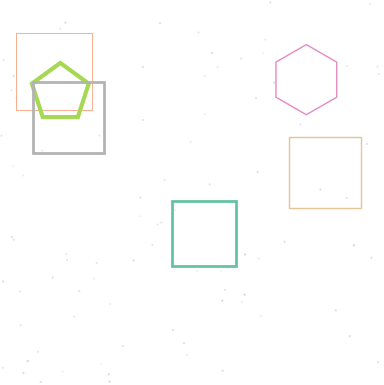[{"shape": "square", "thickness": 2, "radius": 0.42, "center": [0.53, 0.394]}, {"shape": "square", "thickness": 0.5, "radius": 0.5, "center": [0.14, 0.814]}, {"shape": "hexagon", "thickness": 1, "radius": 0.46, "center": [0.796, 0.793]}, {"shape": "pentagon", "thickness": 3, "radius": 0.39, "center": [0.157, 0.759]}, {"shape": "square", "thickness": 1, "radius": 0.47, "center": [0.844, 0.552]}, {"shape": "square", "thickness": 2, "radius": 0.47, "center": [0.178, 0.695]}]